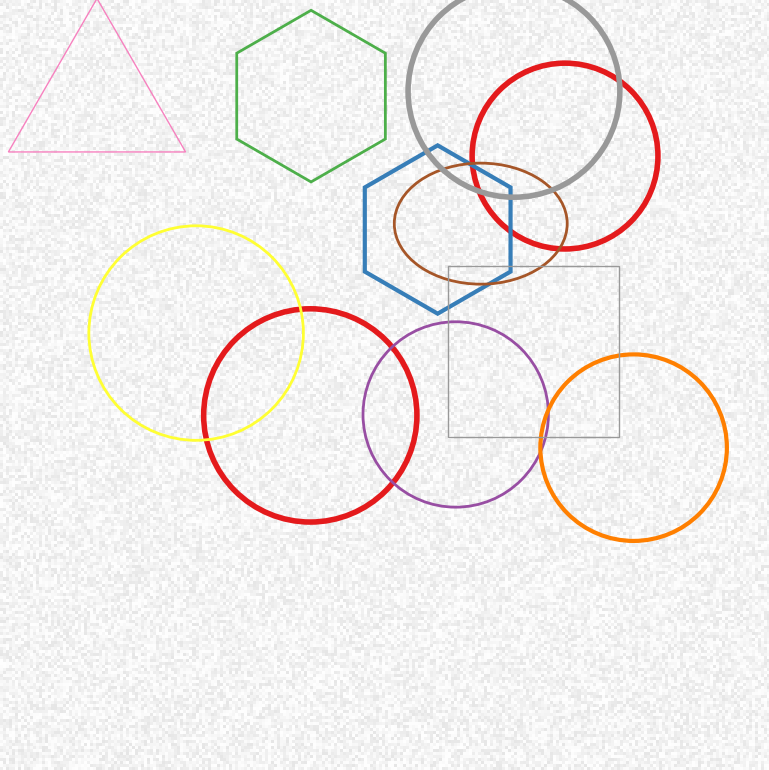[{"shape": "circle", "thickness": 2, "radius": 0.69, "center": [0.403, 0.46]}, {"shape": "circle", "thickness": 2, "radius": 0.6, "center": [0.734, 0.797]}, {"shape": "hexagon", "thickness": 1.5, "radius": 0.55, "center": [0.568, 0.702]}, {"shape": "hexagon", "thickness": 1, "radius": 0.56, "center": [0.404, 0.875]}, {"shape": "circle", "thickness": 1, "radius": 0.6, "center": [0.592, 0.462]}, {"shape": "circle", "thickness": 1.5, "radius": 0.61, "center": [0.823, 0.419]}, {"shape": "circle", "thickness": 1, "radius": 0.7, "center": [0.255, 0.567]}, {"shape": "oval", "thickness": 1, "radius": 0.56, "center": [0.624, 0.71]}, {"shape": "triangle", "thickness": 0.5, "radius": 0.66, "center": [0.126, 0.869]}, {"shape": "square", "thickness": 0.5, "radius": 0.56, "center": [0.693, 0.544]}, {"shape": "circle", "thickness": 2, "radius": 0.69, "center": [0.667, 0.881]}]